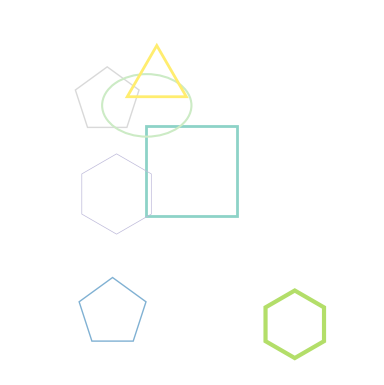[{"shape": "square", "thickness": 2, "radius": 0.59, "center": [0.498, 0.556]}, {"shape": "hexagon", "thickness": 0.5, "radius": 0.52, "center": [0.303, 0.496]}, {"shape": "pentagon", "thickness": 1, "radius": 0.46, "center": [0.292, 0.188]}, {"shape": "hexagon", "thickness": 3, "radius": 0.44, "center": [0.766, 0.158]}, {"shape": "pentagon", "thickness": 1, "radius": 0.43, "center": [0.278, 0.739]}, {"shape": "oval", "thickness": 1.5, "radius": 0.58, "center": [0.381, 0.726]}, {"shape": "triangle", "thickness": 2, "radius": 0.44, "center": [0.407, 0.793]}]